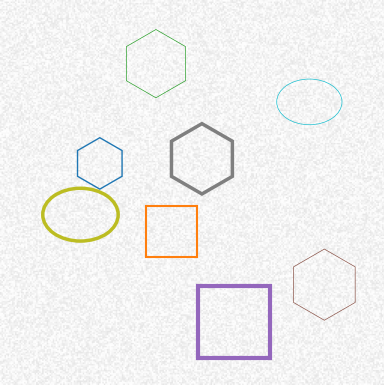[{"shape": "hexagon", "thickness": 1, "radius": 0.33, "center": [0.259, 0.576]}, {"shape": "square", "thickness": 1.5, "radius": 0.33, "center": [0.445, 0.398]}, {"shape": "hexagon", "thickness": 0.5, "radius": 0.44, "center": [0.405, 0.835]}, {"shape": "square", "thickness": 3, "radius": 0.47, "center": [0.607, 0.164]}, {"shape": "hexagon", "thickness": 0.5, "radius": 0.46, "center": [0.842, 0.261]}, {"shape": "hexagon", "thickness": 2.5, "radius": 0.46, "center": [0.524, 0.588]}, {"shape": "oval", "thickness": 2.5, "radius": 0.49, "center": [0.209, 0.442]}, {"shape": "oval", "thickness": 0.5, "radius": 0.42, "center": [0.804, 0.735]}]